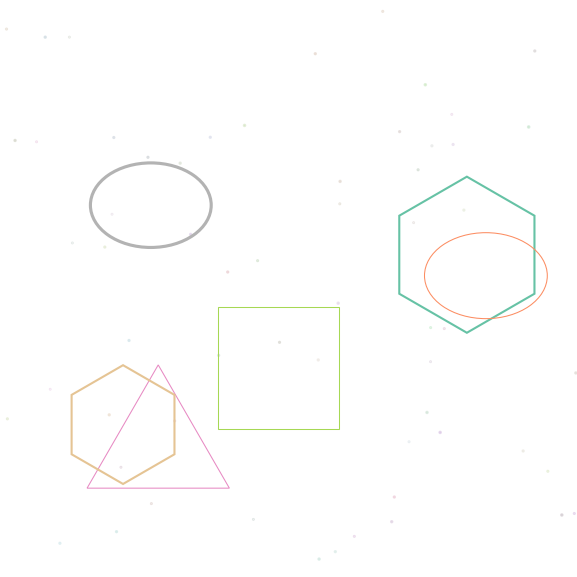[{"shape": "hexagon", "thickness": 1, "radius": 0.68, "center": [0.808, 0.558]}, {"shape": "oval", "thickness": 0.5, "radius": 0.53, "center": [0.841, 0.522]}, {"shape": "triangle", "thickness": 0.5, "radius": 0.71, "center": [0.274, 0.225]}, {"shape": "square", "thickness": 0.5, "radius": 0.53, "center": [0.482, 0.362]}, {"shape": "hexagon", "thickness": 1, "radius": 0.51, "center": [0.213, 0.264]}, {"shape": "oval", "thickness": 1.5, "radius": 0.52, "center": [0.261, 0.644]}]